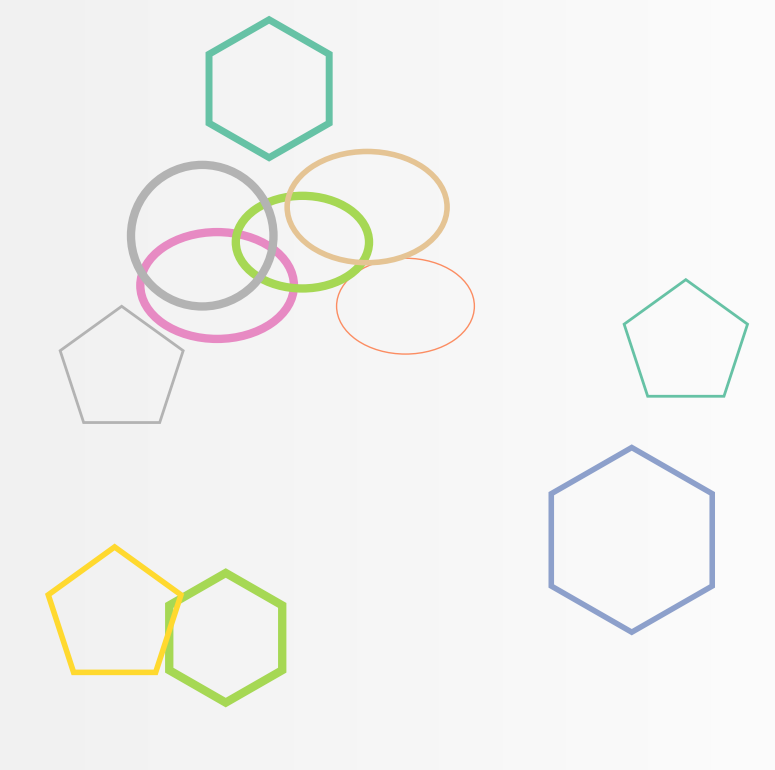[{"shape": "hexagon", "thickness": 2.5, "radius": 0.45, "center": [0.347, 0.885]}, {"shape": "pentagon", "thickness": 1, "radius": 0.42, "center": [0.885, 0.553]}, {"shape": "oval", "thickness": 0.5, "radius": 0.44, "center": [0.523, 0.602]}, {"shape": "hexagon", "thickness": 2, "radius": 0.6, "center": [0.815, 0.299]}, {"shape": "oval", "thickness": 3, "radius": 0.5, "center": [0.28, 0.629]}, {"shape": "oval", "thickness": 3, "radius": 0.43, "center": [0.39, 0.686]}, {"shape": "hexagon", "thickness": 3, "radius": 0.42, "center": [0.291, 0.172]}, {"shape": "pentagon", "thickness": 2, "radius": 0.45, "center": [0.148, 0.2]}, {"shape": "oval", "thickness": 2, "radius": 0.52, "center": [0.474, 0.731]}, {"shape": "circle", "thickness": 3, "radius": 0.46, "center": [0.261, 0.694]}, {"shape": "pentagon", "thickness": 1, "radius": 0.42, "center": [0.157, 0.519]}]